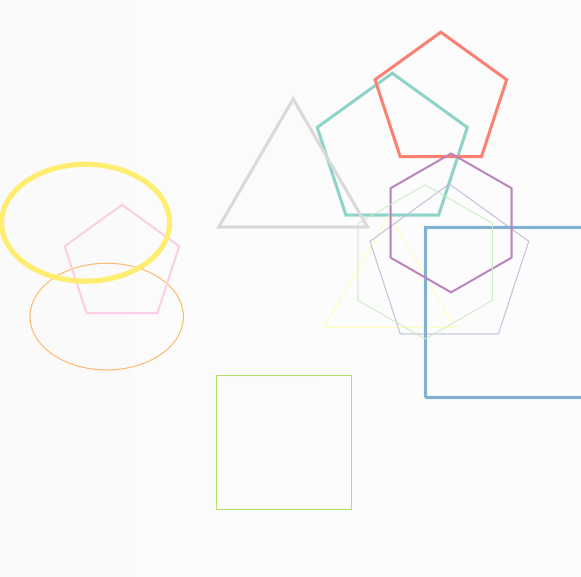[{"shape": "pentagon", "thickness": 1.5, "radius": 0.68, "center": [0.675, 0.737]}, {"shape": "triangle", "thickness": 0.5, "radius": 0.65, "center": [0.67, 0.497]}, {"shape": "pentagon", "thickness": 0.5, "radius": 0.72, "center": [0.773, 0.537]}, {"shape": "pentagon", "thickness": 1.5, "radius": 0.6, "center": [0.758, 0.824]}, {"shape": "square", "thickness": 1.5, "radius": 0.73, "center": [0.877, 0.459]}, {"shape": "oval", "thickness": 0.5, "radius": 0.66, "center": [0.184, 0.451]}, {"shape": "square", "thickness": 0.5, "radius": 0.58, "center": [0.488, 0.233]}, {"shape": "pentagon", "thickness": 1, "radius": 0.52, "center": [0.21, 0.541]}, {"shape": "triangle", "thickness": 1.5, "radius": 0.74, "center": [0.504, 0.68]}, {"shape": "hexagon", "thickness": 1, "radius": 0.6, "center": [0.776, 0.613]}, {"shape": "hexagon", "thickness": 0.5, "radius": 0.67, "center": [0.731, 0.546]}, {"shape": "oval", "thickness": 2.5, "radius": 0.72, "center": [0.147, 0.613]}]